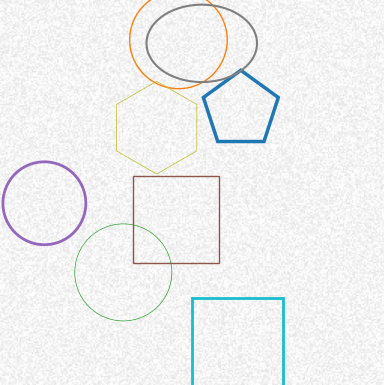[{"shape": "pentagon", "thickness": 2.5, "radius": 0.51, "center": [0.626, 0.715]}, {"shape": "circle", "thickness": 1, "radius": 0.63, "center": [0.464, 0.896]}, {"shape": "circle", "thickness": 0.5, "radius": 0.63, "center": [0.32, 0.292]}, {"shape": "circle", "thickness": 2, "radius": 0.54, "center": [0.115, 0.472]}, {"shape": "square", "thickness": 1, "radius": 0.56, "center": [0.457, 0.43]}, {"shape": "oval", "thickness": 1.5, "radius": 0.72, "center": [0.524, 0.887]}, {"shape": "hexagon", "thickness": 0.5, "radius": 0.6, "center": [0.407, 0.668]}, {"shape": "square", "thickness": 2, "radius": 0.59, "center": [0.617, 0.107]}]